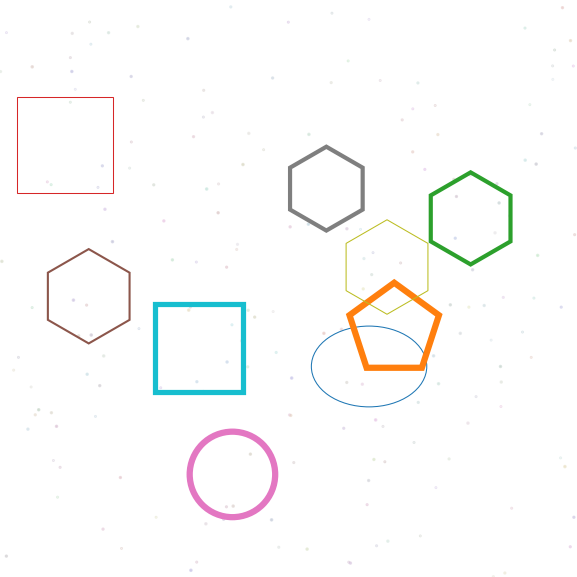[{"shape": "oval", "thickness": 0.5, "radius": 0.5, "center": [0.639, 0.365]}, {"shape": "pentagon", "thickness": 3, "radius": 0.41, "center": [0.683, 0.428]}, {"shape": "hexagon", "thickness": 2, "radius": 0.4, "center": [0.815, 0.621]}, {"shape": "square", "thickness": 0.5, "radius": 0.42, "center": [0.112, 0.747]}, {"shape": "hexagon", "thickness": 1, "radius": 0.41, "center": [0.154, 0.486]}, {"shape": "circle", "thickness": 3, "radius": 0.37, "center": [0.402, 0.178]}, {"shape": "hexagon", "thickness": 2, "radius": 0.36, "center": [0.565, 0.672]}, {"shape": "hexagon", "thickness": 0.5, "radius": 0.41, "center": [0.67, 0.537]}, {"shape": "square", "thickness": 2.5, "radius": 0.38, "center": [0.345, 0.396]}]